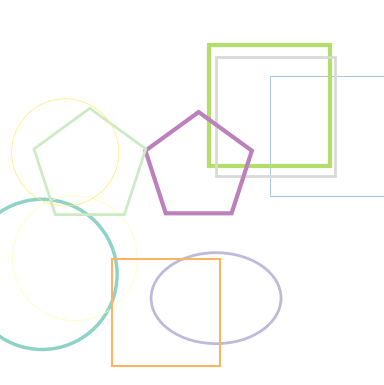[{"shape": "circle", "thickness": 2.5, "radius": 0.98, "center": [0.109, 0.287]}, {"shape": "circle", "thickness": 0.5, "radius": 0.81, "center": [0.194, 0.329]}, {"shape": "oval", "thickness": 2, "radius": 0.84, "center": [0.561, 0.226]}, {"shape": "square", "thickness": 0.5, "radius": 0.78, "center": [0.855, 0.647]}, {"shape": "square", "thickness": 1.5, "radius": 0.7, "center": [0.431, 0.188]}, {"shape": "square", "thickness": 3, "radius": 0.79, "center": [0.699, 0.727]}, {"shape": "square", "thickness": 2, "radius": 0.77, "center": [0.716, 0.697]}, {"shape": "pentagon", "thickness": 3, "radius": 0.73, "center": [0.516, 0.564]}, {"shape": "pentagon", "thickness": 2, "radius": 0.76, "center": [0.233, 0.566]}, {"shape": "circle", "thickness": 0.5, "radius": 0.7, "center": [0.169, 0.604]}]